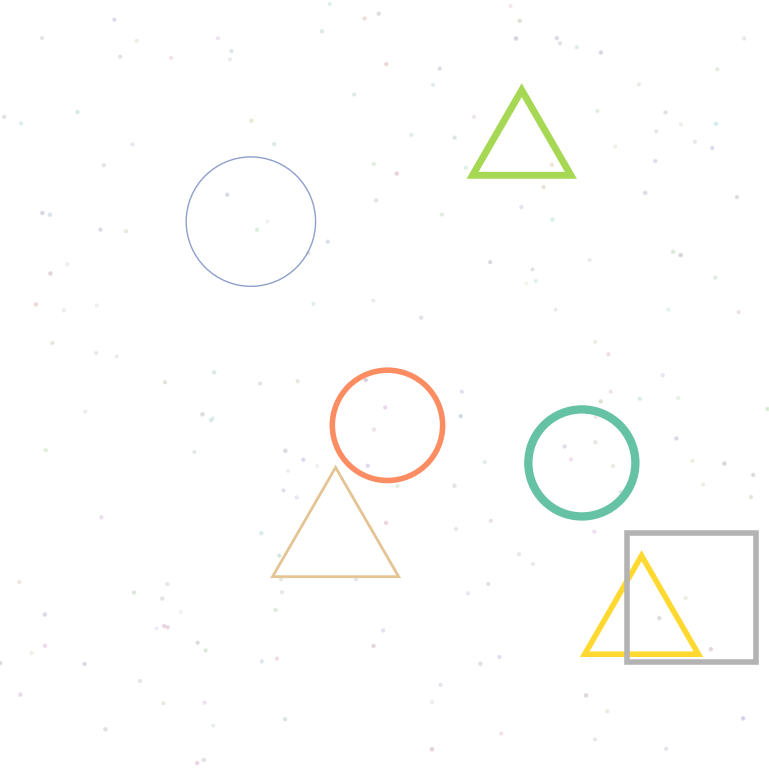[{"shape": "circle", "thickness": 3, "radius": 0.35, "center": [0.756, 0.399]}, {"shape": "circle", "thickness": 2, "radius": 0.36, "center": [0.503, 0.448]}, {"shape": "circle", "thickness": 0.5, "radius": 0.42, "center": [0.326, 0.712]}, {"shape": "triangle", "thickness": 2.5, "radius": 0.37, "center": [0.678, 0.809]}, {"shape": "triangle", "thickness": 2, "radius": 0.43, "center": [0.833, 0.193]}, {"shape": "triangle", "thickness": 1, "radius": 0.47, "center": [0.436, 0.298]}, {"shape": "square", "thickness": 2, "radius": 0.42, "center": [0.898, 0.224]}]